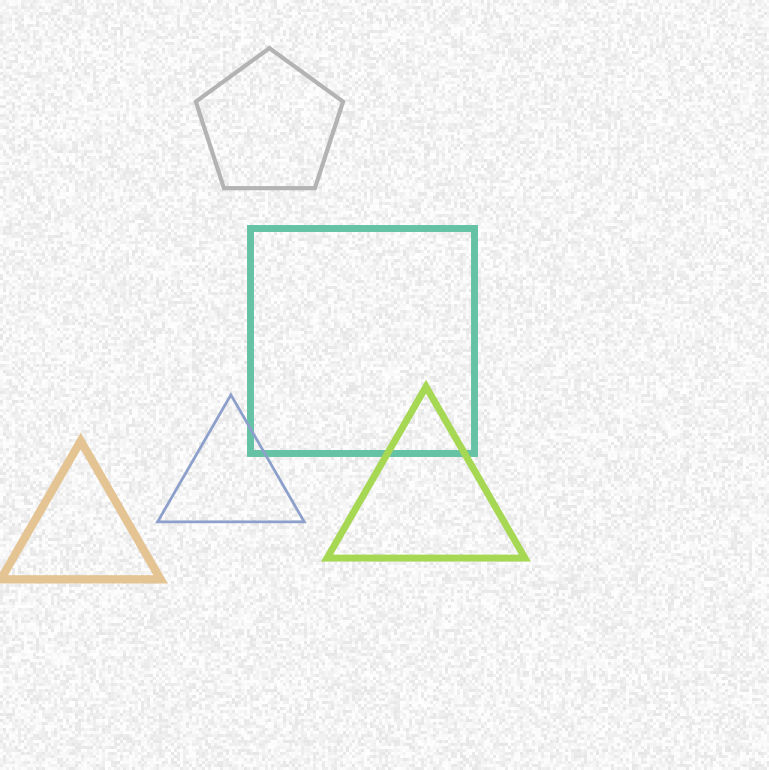[{"shape": "square", "thickness": 2.5, "radius": 0.73, "center": [0.47, 0.558]}, {"shape": "triangle", "thickness": 1, "radius": 0.55, "center": [0.3, 0.377]}, {"shape": "triangle", "thickness": 2.5, "radius": 0.74, "center": [0.553, 0.349]}, {"shape": "triangle", "thickness": 3, "radius": 0.6, "center": [0.105, 0.308]}, {"shape": "pentagon", "thickness": 1.5, "radius": 0.5, "center": [0.35, 0.837]}]